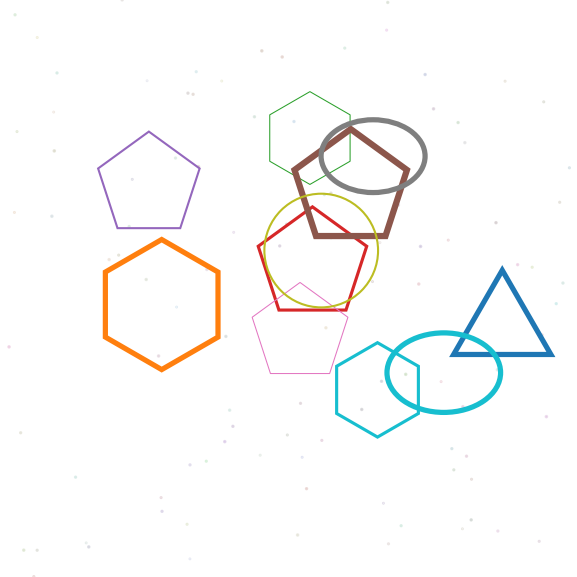[{"shape": "triangle", "thickness": 2.5, "radius": 0.49, "center": [0.87, 0.434]}, {"shape": "hexagon", "thickness": 2.5, "radius": 0.56, "center": [0.28, 0.472]}, {"shape": "hexagon", "thickness": 0.5, "radius": 0.4, "center": [0.537, 0.76]}, {"shape": "pentagon", "thickness": 1.5, "radius": 0.49, "center": [0.541, 0.542]}, {"shape": "pentagon", "thickness": 1, "radius": 0.46, "center": [0.258, 0.679]}, {"shape": "pentagon", "thickness": 3, "radius": 0.51, "center": [0.607, 0.673]}, {"shape": "pentagon", "thickness": 0.5, "radius": 0.44, "center": [0.52, 0.423]}, {"shape": "oval", "thickness": 2.5, "radius": 0.45, "center": [0.646, 0.729]}, {"shape": "circle", "thickness": 1, "radius": 0.49, "center": [0.556, 0.565]}, {"shape": "oval", "thickness": 2.5, "radius": 0.49, "center": [0.768, 0.354]}, {"shape": "hexagon", "thickness": 1.5, "radius": 0.41, "center": [0.654, 0.324]}]